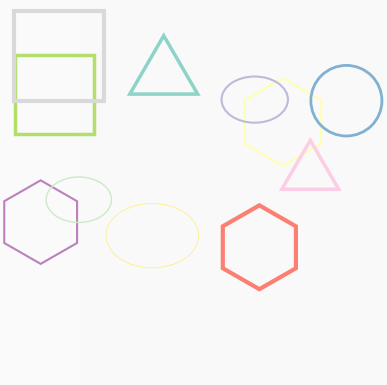[{"shape": "triangle", "thickness": 2.5, "radius": 0.51, "center": [0.423, 0.806]}, {"shape": "hexagon", "thickness": 1.5, "radius": 0.57, "center": [0.73, 0.683]}, {"shape": "oval", "thickness": 1.5, "radius": 0.43, "center": [0.657, 0.741]}, {"shape": "hexagon", "thickness": 3, "radius": 0.54, "center": [0.669, 0.358]}, {"shape": "circle", "thickness": 2, "radius": 0.46, "center": [0.894, 0.738]}, {"shape": "square", "thickness": 2.5, "radius": 0.51, "center": [0.14, 0.754]}, {"shape": "triangle", "thickness": 2.5, "radius": 0.42, "center": [0.801, 0.551]}, {"shape": "square", "thickness": 3, "radius": 0.58, "center": [0.151, 0.855]}, {"shape": "hexagon", "thickness": 1.5, "radius": 0.54, "center": [0.105, 0.423]}, {"shape": "oval", "thickness": 1, "radius": 0.42, "center": [0.203, 0.481]}, {"shape": "oval", "thickness": 0.5, "radius": 0.6, "center": [0.393, 0.388]}]